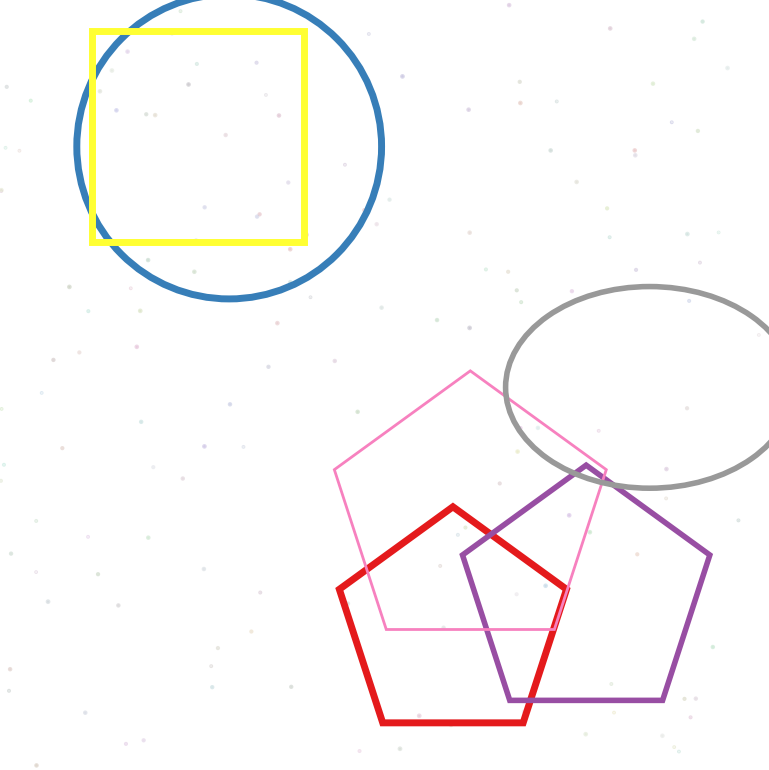[{"shape": "pentagon", "thickness": 2.5, "radius": 0.78, "center": [0.588, 0.187]}, {"shape": "circle", "thickness": 2.5, "radius": 0.99, "center": [0.298, 0.81]}, {"shape": "pentagon", "thickness": 2, "radius": 0.84, "center": [0.761, 0.227]}, {"shape": "square", "thickness": 2.5, "radius": 0.69, "center": [0.257, 0.823]}, {"shape": "pentagon", "thickness": 1, "radius": 0.93, "center": [0.611, 0.333]}, {"shape": "oval", "thickness": 2, "radius": 0.94, "center": [0.844, 0.497]}]